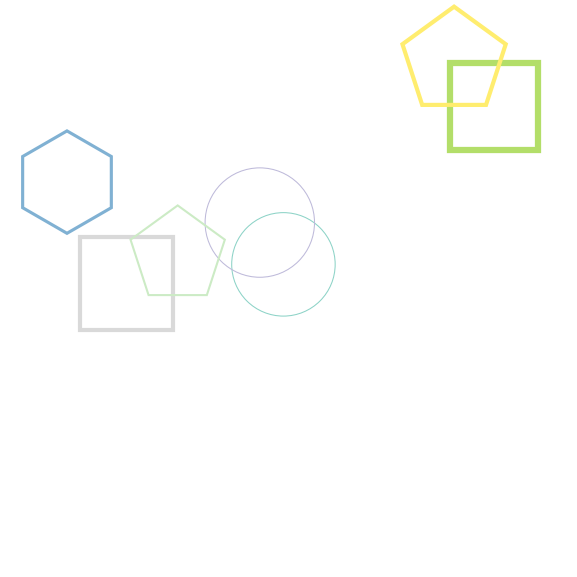[{"shape": "circle", "thickness": 0.5, "radius": 0.45, "center": [0.491, 0.541]}, {"shape": "circle", "thickness": 0.5, "radius": 0.47, "center": [0.45, 0.614]}, {"shape": "hexagon", "thickness": 1.5, "radius": 0.44, "center": [0.116, 0.684]}, {"shape": "square", "thickness": 3, "radius": 0.38, "center": [0.856, 0.815]}, {"shape": "square", "thickness": 2, "radius": 0.4, "center": [0.219, 0.508]}, {"shape": "pentagon", "thickness": 1, "radius": 0.43, "center": [0.308, 0.558]}, {"shape": "pentagon", "thickness": 2, "radius": 0.47, "center": [0.786, 0.894]}]